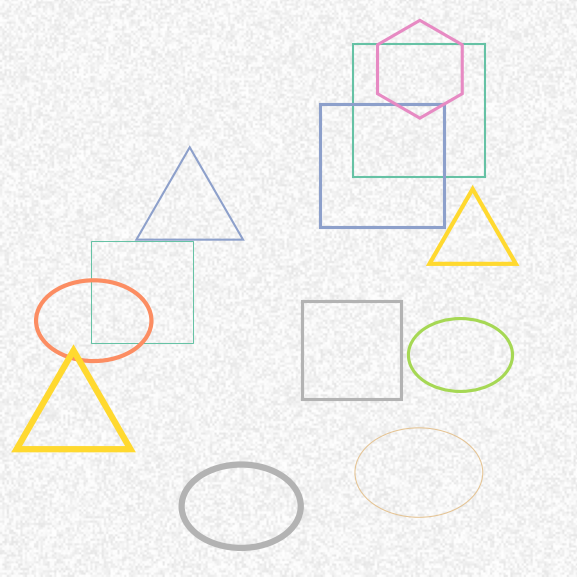[{"shape": "square", "thickness": 1, "radius": 0.57, "center": [0.725, 0.808]}, {"shape": "square", "thickness": 0.5, "radius": 0.44, "center": [0.245, 0.493]}, {"shape": "oval", "thickness": 2, "radius": 0.5, "center": [0.162, 0.444]}, {"shape": "triangle", "thickness": 1, "radius": 0.53, "center": [0.329, 0.637]}, {"shape": "square", "thickness": 1.5, "radius": 0.53, "center": [0.661, 0.712]}, {"shape": "hexagon", "thickness": 1.5, "radius": 0.42, "center": [0.727, 0.879]}, {"shape": "oval", "thickness": 1.5, "radius": 0.45, "center": [0.797, 0.384]}, {"shape": "triangle", "thickness": 2, "radius": 0.43, "center": [0.818, 0.585]}, {"shape": "triangle", "thickness": 3, "radius": 0.57, "center": [0.127, 0.278]}, {"shape": "oval", "thickness": 0.5, "radius": 0.55, "center": [0.725, 0.181]}, {"shape": "oval", "thickness": 3, "radius": 0.52, "center": [0.418, 0.123]}, {"shape": "square", "thickness": 1.5, "radius": 0.43, "center": [0.608, 0.393]}]